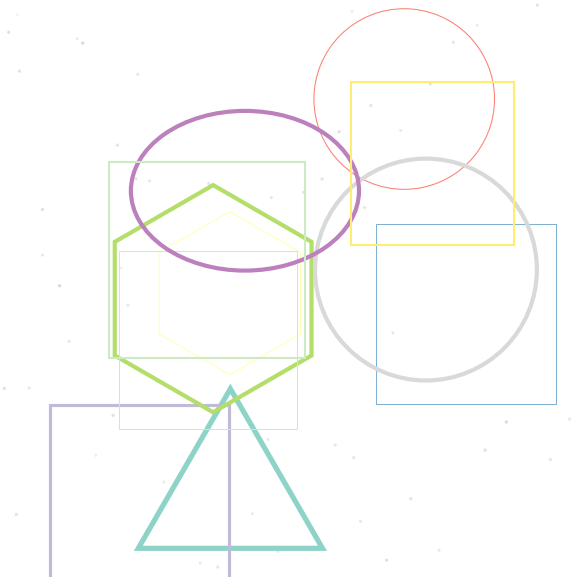[{"shape": "triangle", "thickness": 2.5, "radius": 0.92, "center": [0.399, 0.142]}, {"shape": "hexagon", "thickness": 0.5, "radius": 0.71, "center": [0.398, 0.492]}, {"shape": "square", "thickness": 1.5, "radius": 0.77, "center": [0.241, 0.143]}, {"shape": "circle", "thickness": 0.5, "radius": 0.78, "center": [0.7, 0.828]}, {"shape": "square", "thickness": 0.5, "radius": 0.78, "center": [0.807, 0.456]}, {"shape": "hexagon", "thickness": 2, "radius": 0.98, "center": [0.369, 0.482]}, {"shape": "square", "thickness": 0.5, "radius": 0.77, "center": [0.36, 0.41]}, {"shape": "circle", "thickness": 2, "radius": 0.96, "center": [0.738, 0.532]}, {"shape": "oval", "thickness": 2, "radius": 0.99, "center": [0.424, 0.669]}, {"shape": "square", "thickness": 1, "radius": 0.85, "center": [0.358, 0.549]}, {"shape": "square", "thickness": 1, "radius": 0.7, "center": [0.749, 0.716]}]